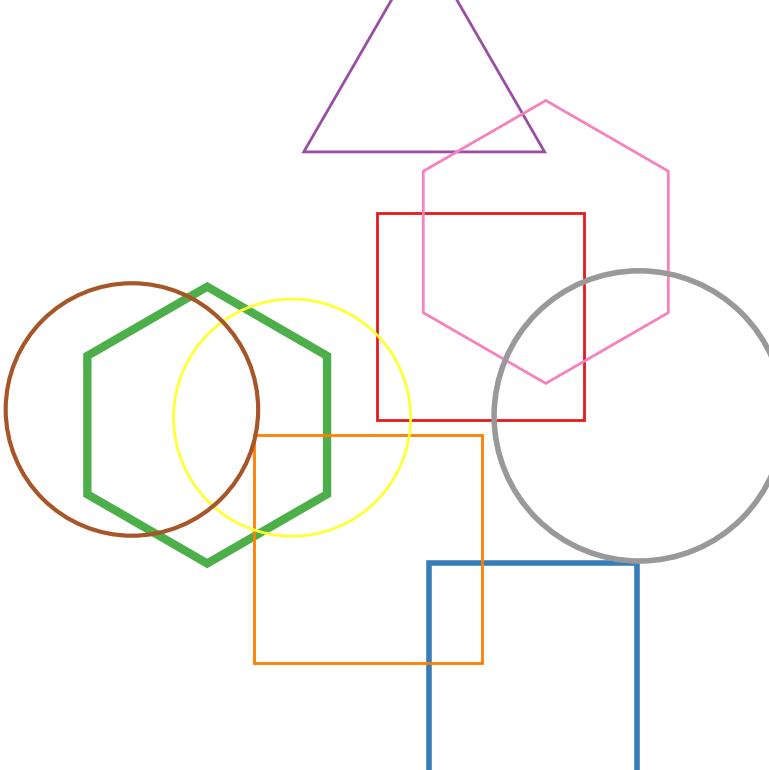[{"shape": "square", "thickness": 1, "radius": 0.67, "center": [0.624, 0.589]}, {"shape": "square", "thickness": 2, "radius": 0.68, "center": [0.693, 0.133]}, {"shape": "hexagon", "thickness": 3, "radius": 0.9, "center": [0.269, 0.448]}, {"shape": "triangle", "thickness": 1, "radius": 0.9, "center": [0.551, 0.893]}, {"shape": "square", "thickness": 1, "radius": 0.74, "center": [0.478, 0.287]}, {"shape": "circle", "thickness": 1, "radius": 0.77, "center": [0.379, 0.458]}, {"shape": "circle", "thickness": 1.5, "radius": 0.82, "center": [0.171, 0.468]}, {"shape": "hexagon", "thickness": 1, "radius": 0.92, "center": [0.709, 0.686]}, {"shape": "circle", "thickness": 2, "radius": 0.94, "center": [0.83, 0.46]}]